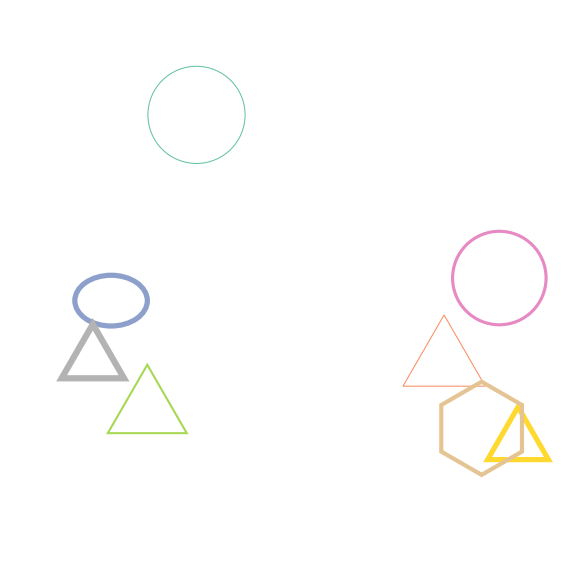[{"shape": "circle", "thickness": 0.5, "radius": 0.42, "center": [0.34, 0.8]}, {"shape": "triangle", "thickness": 0.5, "radius": 0.41, "center": [0.769, 0.372]}, {"shape": "oval", "thickness": 2.5, "radius": 0.31, "center": [0.192, 0.479]}, {"shape": "circle", "thickness": 1.5, "radius": 0.4, "center": [0.865, 0.518]}, {"shape": "triangle", "thickness": 1, "radius": 0.39, "center": [0.255, 0.289]}, {"shape": "triangle", "thickness": 2.5, "radius": 0.3, "center": [0.897, 0.234]}, {"shape": "hexagon", "thickness": 2, "radius": 0.4, "center": [0.834, 0.257]}, {"shape": "triangle", "thickness": 3, "radius": 0.31, "center": [0.161, 0.375]}]